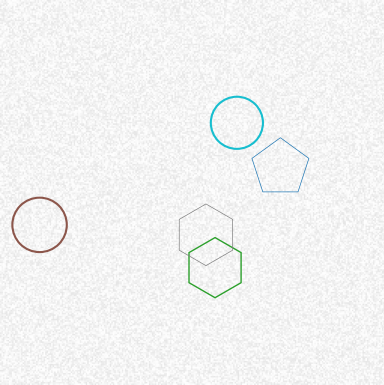[{"shape": "pentagon", "thickness": 0.5, "radius": 0.39, "center": [0.728, 0.565]}, {"shape": "hexagon", "thickness": 1, "radius": 0.39, "center": [0.559, 0.305]}, {"shape": "circle", "thickness": 1.5, "radius": 0.35, "center": [0.103, 0.416]}, {"shape": "hexagon", "thickness": 0.5, "radius": 0.4, "center": [0.535, 0.39]}, {"shape": "circle", "thickness": 1.5, "radius": 0.34, "center": [0.615, 0.681]}]